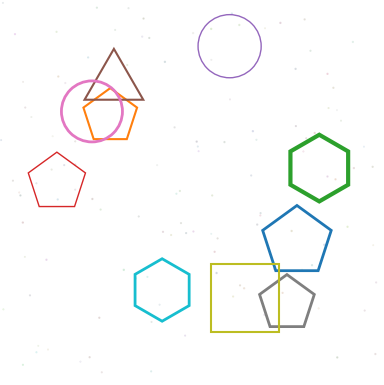[{"shape": "pentagon", "thickness": 2, "radius": 0.47, "center": [0.771, 0.373]}, {"shape": "pentagon", "thickness": 1.5, "radius": 0.37, "center": [0.286, 0.698]}, {"shape": "hexagon", "thickness": 3, "radius": 0.43, "center": [0.829, 0.563]}, {"shape": "pentagon", "thickness": 1, "radius": 0.39, "center": [0.148, 0.527]}, {"shape": "circle", "thickness": 1, "radius": 0.41, "center": [0.596, 0.88]}, {"shape": "triangle", "thickness": 1.5, "radius": 0.44, "center": [0.296, 0.785]}, {"shape": "circle", "thickness": 2, "radius": 0.4, "center": [0.239, 0.711]}, {"shape": "pentagon", "thickness": 2, "radius": 0.37, "center": [0.745, 0.212]}, {"shape": "square", "thickness": 1.5, "radius": 0.44, "center": [0.636, 0.226]}, {"shape": "hexagon", "thickness": 2, "radius": 0.41, "center": [0.421, 0.247]}]